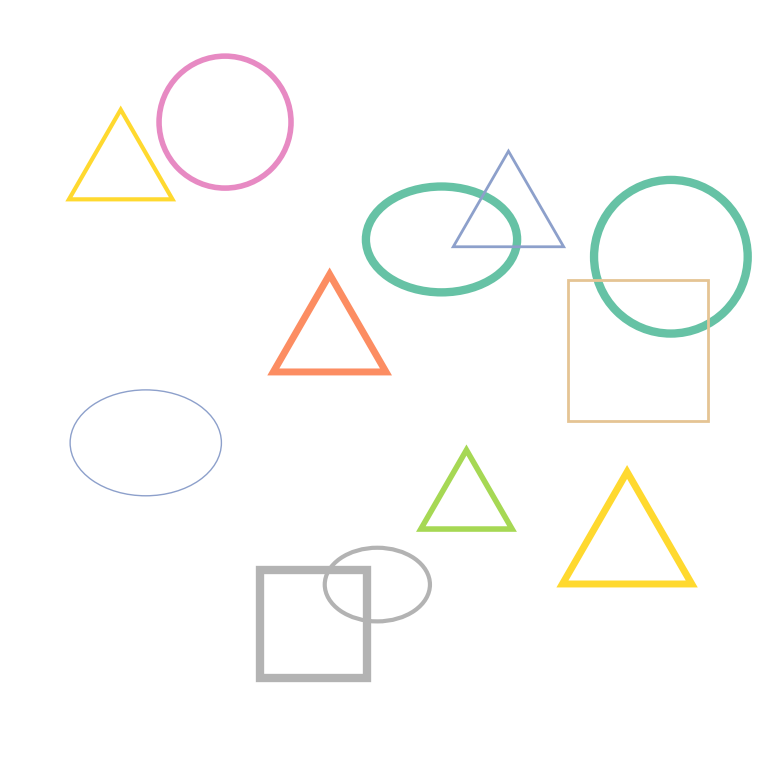[{"shape": "circle", "thickness": 3, "radius": 0.5, "center": [0.871, 0.667]}, {"shape": "oval", "thickness": 3, "radius": 0.49, "center": [0.573, 0.689]}, {"shape": "triangle", "thickness": 2.5, "radius": 0.42, "center": [0.428, 0.559]}, {"shape": "triangle", "thickness": 1, "radius": 0.41, "center": [0.66, 0.721]}, {"shape": "oval", "thickness": 0.5, "radius": 0.49, "center": [0.189, 0.425]}, {"shape": "circle", "thickness": 2, "radius": 0.43, "center": [0.292, 0.841]}, {"shape": "triangle", "thickness": 2, "radius": 0.34, "center": [0.606, 0.347]}, {"shape": "triangle", "thickness": 2.5, "radius": 0.48, "center": [0.814, 0.29]}, {"shape": "triangle", "thickness": 1.5, "radius": 0.39, "center": [0.157, 0.78]}, {"shape": "square", "thickness": 1, "radius": 0.46, "center": [0.829, 0.544]}, {"shape": "square", "thickness": 3, "radius": 0.35, "center": [0.407, 0.19]}, {"shape": "oval", "thickness": 1.5, "radius": 0.34, "center": [0.49, 0.241]}]